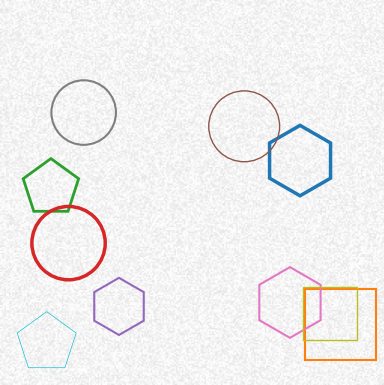[{"shape": "hexagon", "thickness": 2.5, "radius": 0.46, "center": [0.779, 0.583]}, {"shape": "square", "thickness": 1.5, "radius": 0.46, "center": [0.885, 0.158]}, {"shape": "pentagon", "thickness": 2, "radius": 0.38, "center": [0.132, 0.512]}, {"shape": "circle", "thickness": 2.5, "radius": 0.48, "center": [0.178, 0.368]}, {"shape": "hexagon", "thickness": 1.5, "radius": 0.37, "center": [0.309, 0.204]}, {"shape": "circle", "thickness": 1, "radius": 0.46, "center": [0.634, 0.672]}, {"shape": "hexagon", "thickness": 1.5, "radius": 0.46, "center": [0.753, 0.214]}, {"shape": "circle", "thickness": 1.5, "radius": 0.42, "center": [0.217, 0.708]}, {"shape": "square", "thickness": 1, "radius": 0.35, "center": [0.857, 0.185]}, {"shape": "pentagon", "thickness": 0.5, "radius": 0.4, "center": [0.121, 0.11]}]